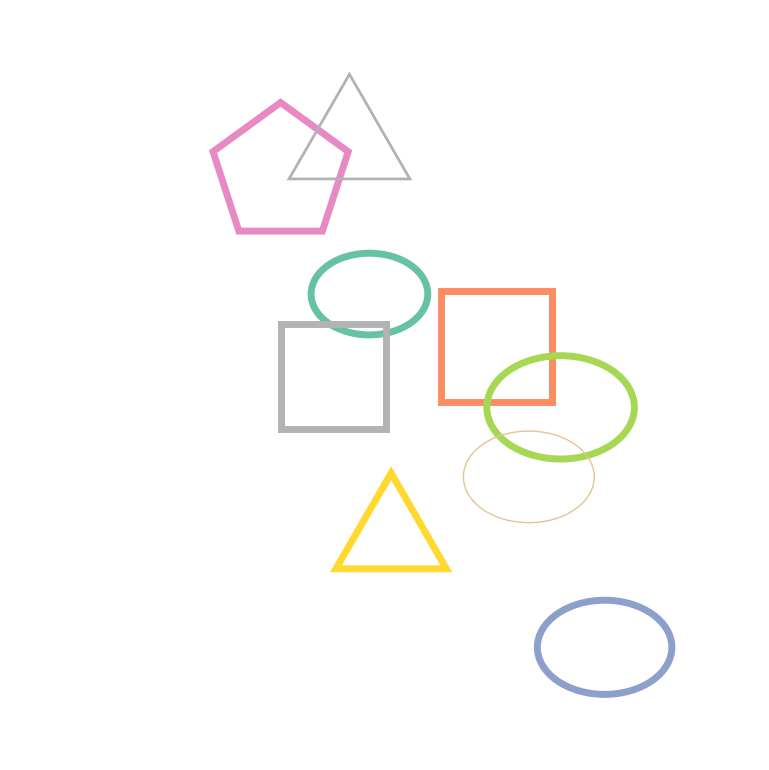[{"shape": "oval", "thickness": 2.5, "radius": 0.38, "center": [0.48, 0.618]}, {"shape": "square", "thickness": 2.5, "radius": 0.36, "center": [0.644, 0.551]}, {"shape": "oval", "thickness": 2.5, "radius": 0.44, "center": [0.785, 0.159]}, {"shape": "pentagon", "thickness": 2.5, "radius": 0.46, "center": [0.364, 0.775]}, {"shape": "oval", "thickness": 2.5, "radius": 0.48, "center": [0.728, 0.471]}, {"shape": "triangle", "thickness": 2.5, "radius": 0.41, "center": [0.508, 0.303]}, {"shape": "oval", "thickness": 0.5, "radius": 0.42, "center": [0.687, 0.381]}, {"shape": "triangle", "thickness": 1, "radius": 0.45, "center": [0.454, 0.813]}, {"shape": "square", "thickness": 2.5, "radius": 0.34, "center": [0.433, 0.511]}]